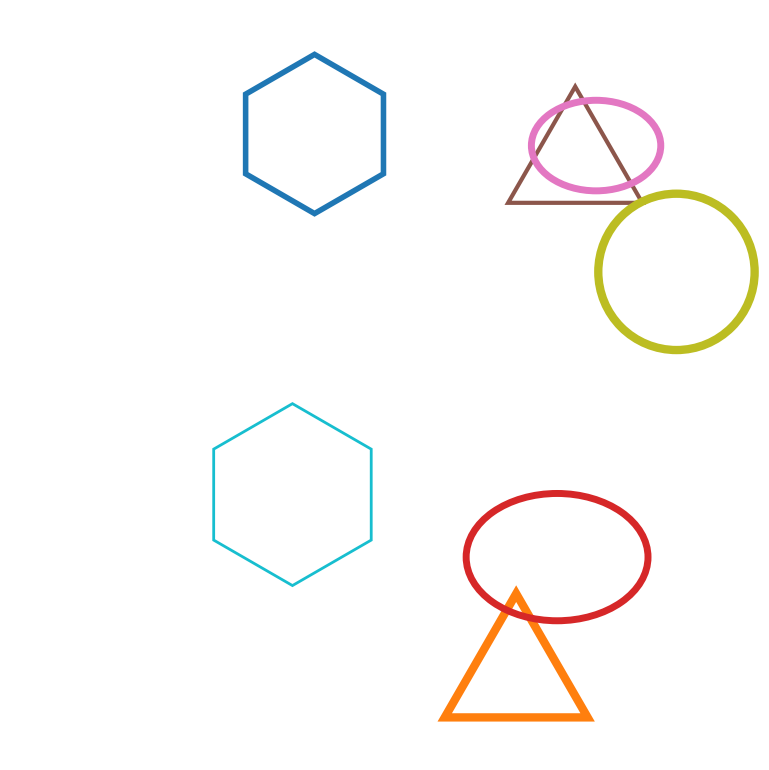[{"shape": "hexagon", "thickness": 2, "radius": 0.52, "center": [0.409, 0.826]}, {"shape": "triangle", "thickness": 3, "radius": 0.54, "center": [0.67, 0.122]}, {"shape": "oval", "thickness": 2.5, "radius": 0.59, "center": [0.723, 0.276]}, {"shape": "triangle", "thickness": 1.5, "radius": 0.5, "center": [0.747, 0.787]}, {"shape": "oval", "thickness": 2.5, "radius": 0.42, "center": [0.774, 0.811]}, {"shape": "circle", "thickness": 3, "radius": 0.51, "center": [0.879, 0.647]}, {"shape": "hexagon", "thickness": 1, "radius": 0.59, "center": [0.38, 0.358]}]